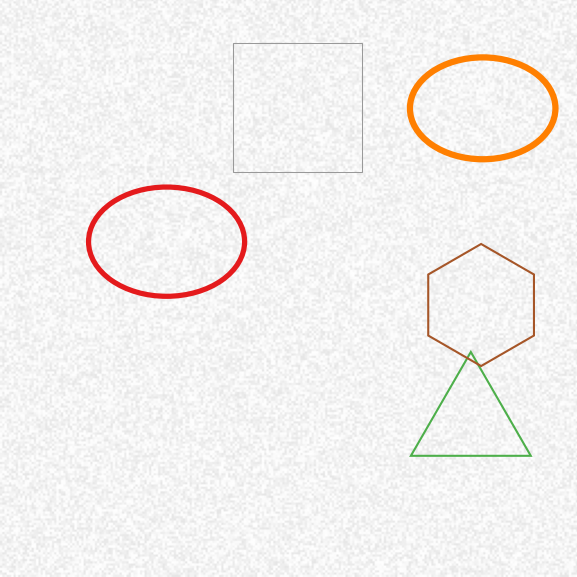[{"shape": "oval", "thickness": 2.5, "radius": 0.68, "center": [0.288, 0.581]}, {"shape": "triangle", "thickness": 1, "radius": 0.6, "center": [0.815, 0.27]}, {"shape": "oval", "thickness": 3, "radius": 0.63, "center": [0.836, 0.812]}, {"shape": "hexagon", "thickness": 1, "radius": 0.53, "center": [0.833, 0.471]}, {"shape": "square", "thickness": 0.5, "radius": 0.56, "center": [0.515, 0.813]}]